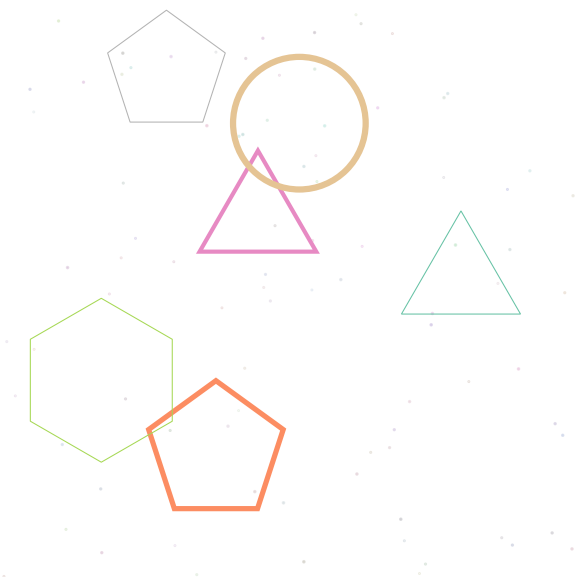[{"shape": "triangle", "thickness": 0.5, "radius": 0.6, "center": [0.798, 0.515]}, {"shape": "pentagon", "thickness": 2.5, "radius": 0.61, "center": [0.374, 0.217]}, {"shape": "triangle", "thickness": 2, "radius": 0.58, "center": [0.447, 0.622]}, {"shape": "hexagon", "thickness": 0.5, "radius": 0.71, "center": [0.175, 0.341]}, {"shape": "circle", "thickness": 3, "radius": 0.57, "center": [0.518, 0.786]}, {"shape": "pentagon", "thickness": 0.5, "radius": 0.54, "center": [0.288, 0.874]}]